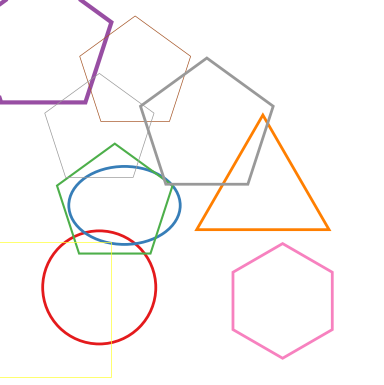[{"shape": "circle", "thickness": 2, "radius": 0.73, "center": [0.258, 0.253]}, {"shape": "oval", "thickness": 2, "radius": 0.72, "center": [0.323, 0.466]}, {"shape": "pentagon", "thickness": 1.5, "radius": 0.79, "center": [0.298, 0.469]}, {"shape": "pentagon", "thickness": 3, "radius": 0.93, "center": [0.112, 0.885]}, {"shape": "triangle", "thickness": 2, "radius": 0.99, "center": [0.683, 0.503]}, {"shape": "square", "thickness": 0.5, "radius": 0.88, "center": [0.113, 0.196]}, {"shape": "pentagon", "thickness": 0.5, "radius": 0.76, "center": [0.351, 0.807]}, {"shape": "hexagon", "thickness": 2, "radius": 0.74, "center": [0.734, 0.218]}, {"shape": "pentagon", "thickness": 2, "radius": 0.91, "center": [0.537, 0.668]}, {"shape": "pentagon", "thickness": 0.5, "radius": 0.75, "center": [0.258, 0.66]}]